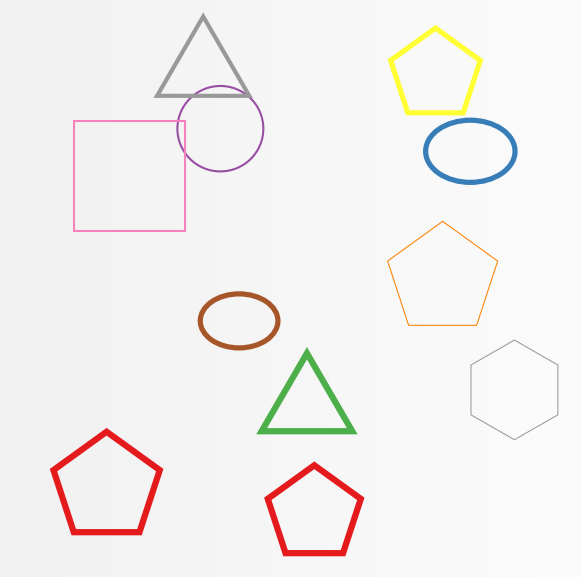[{"shape": "pentagon", "thickness": 3, "radius": 0.48, "center": [0.183, 0.155]}, {"shape": "pentagon", "thickness": 3, "radius": 0.42, "center": [0.541, 0.109]}, {"shape": "oval", "thickness": 2.5, "radius": 0.38, "center": [0.809, 0.737]}, {"shape": "triangle", "thickness": 3, "radius": 0.45, "center": [0.528, 0.297]}, {"shape": "circle", "thickness": 1, "radius": 0.37, "center": [0.379, 0.776]}, {"shape": "pentagon", "thickness": 0.5, "radius": 0.5, "center": [0.762, 0.516]}, {"shape": "pentagon", "thickness": 2.5, "radius": 0.41, "center": [0.749, 0.869]}, {"shape": "oval", "thickness": 2.5, "radius": 0.33, "center": [0.411, 0.443]}, {"shape": "square", "thickness": 1, "radius": 0.48, "center": [0.222, 0.695]}, {"shape": "triangle", "thickness": 2, "radius": 0.46, "center": [0.35, 0.879]}, {"shape": "hexagon", "thickness": 0.5, "radius": 0.43, "center": [0.885, 0.324]}]